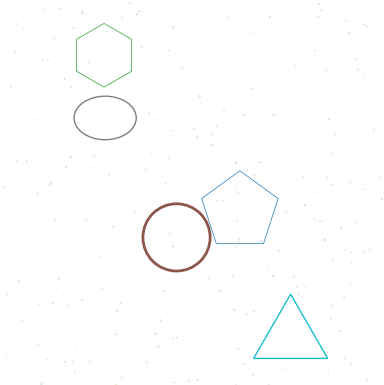[{"shape": "pentagon", "thickness": 0.5, "radius": 0.52, "center": [0.623, 0.452]}, {"shape": "hexagon", "thickness": 0.5, "radius": 0.41, "center": [0.27, 0.856]}, {"shape": "circle", "thickness": 2, "radius": 0.44, "center": [0.459, 0.383]}, {"shape": "oval", "thickness": 1, "radius": 0.4, "center": [0.273, 0.694]}, {"shape": "triangle", "thickness": 1, "radius": 0.56, "center": [0.755, 0.125]}]